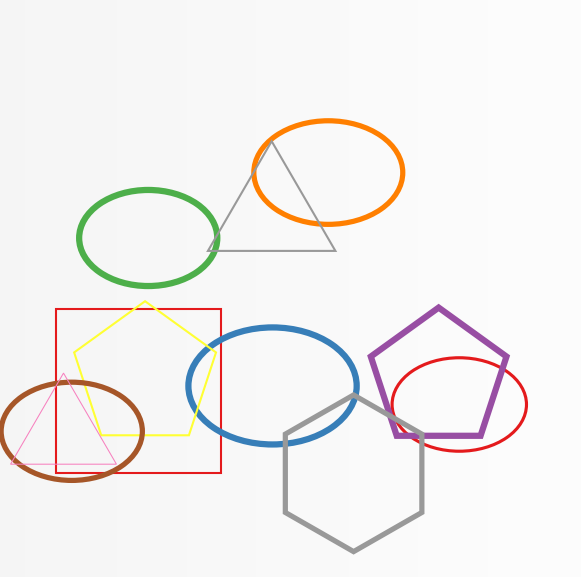[{"shape": "square", "thickness": 1, "radius": 0.71, "center": [0.239, 0.322]}, {"shape": "oval", "thickness": 1.5, "radius": 0.58, "center": [0.79, 0.299]}, {"shape": "oval", "thickness": 3, "radius": 0.72, "center": [0.469, 0.331]}, {"shape": "oval", "thickness": 3, "radius": 0.59, "center": [0.255, 0.587]}, {"shape": "pentagon", "thickness": 3, "radius": 0.61, "center": [0.755, 0.344]}, {"shape": "oval", "thickness": 2.5, "radius": 0.64, "center": [0.565, 0.7]}, {"shape": "pentagon", "thickness": 1, "radius": 0.64, "center": [0.25, 0.349]}, {"shape": "oval", "thickness": 2.5, "radius": 0.61, "center": [0.123, 0.252]}, {"shape": "triangle", "thickness": 0.5, "radius": 0.53, "center": [0.109, 0.248]}, {"shape": "hexagon", "thickness": 2.5, "radius": 0.68, "center": [0.608, 0.18]}, {"shape": "triangle", "thickness": 1, "radius": 0.63, "center": [0.467, 0.628]}]